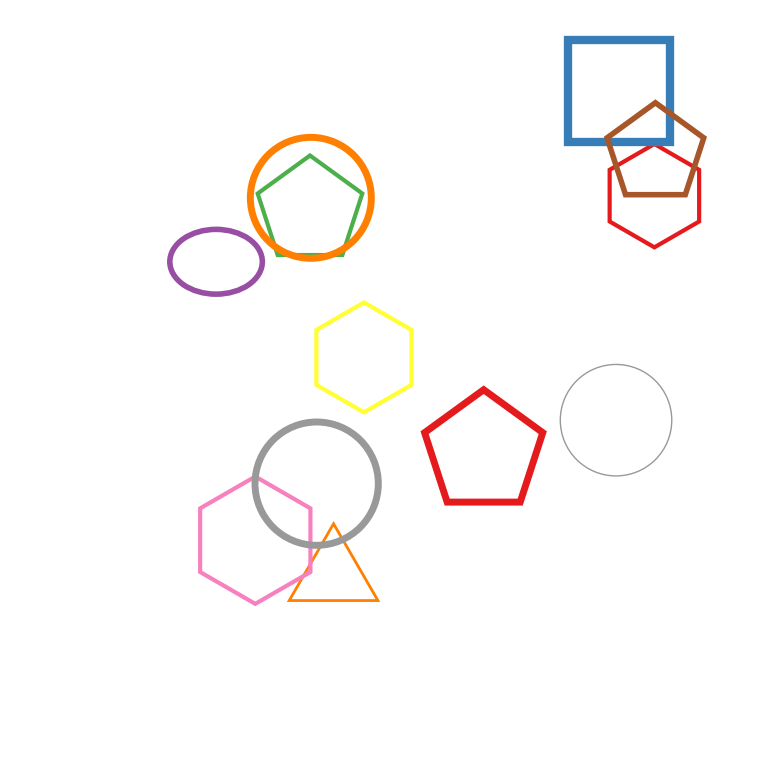[{"shape": "hexagon", "thickness": 1.5, "radius": 0.34, "center": [0.85, 0.746]}, {"shape": "pentagon", "thickness": 2.5, "radius": 0.4, "center": [0.628, 0.413]}, {"shape": "square", "thickness": 3, "radius": 0.33, "center": [0.804, 0.882]}, {"shape": "pentagon", "thickness": 1.5, "radius": 0.36, "center": [0.403, 0.727]}, {"shape": "oval", "thickness": 2, "radius": 0.3, "center": [0.281, 0.66]}, {"shape": "circle", "thickness": 2.5, "radius": 0.39, "center": [0.404, 0.743]}, {"shape": "triangle", "thickness": 1, "radius": 0.33, "center": [0.433, 0.253]}, {"shape": "hexagon", "thickness": 1.5, "radius": 0.36, "center": [0.473, 0.536]}, {"shape": "pentagon", "thickness": 2, "radius": 0.33, "center": [0.851, 0.801]}, {"shape": "hexagon", "thickness": 1.5, "radius": 0.41, "center": [0.332, 0.298]}, {"shape": "circle", "thickness": 2.5, "radius": 0.4, "center": [0.411, 0.372]}, {"shape": "circle", "thickness": 0.5, "radius": 0.36, "center": [0.8, 0.454]}]